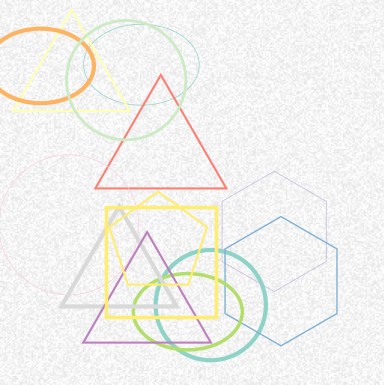[{"shape": "oval", "thickness": 0.5, "radius": 0.75, "center": [0.367, 0.832]}, {"shape": "circle", "thickness": 3, "radius": 0.72, "center": [0.547, 0.208]}, {"shape": "triangle", "thickness": 1.5, "radius": 0.87, "center": [0.185, 0.799]}, {"shape": "hexagon", "thickness": 0.5, "radius": 0.78, "center": [0.712, 0.399]}, {"shape": "triangle", "thickness": 1.5, "radius": 0.98, "center": [0.418, 0.609]}, {"shape": "hexagon", "thickness": 1, "radius": 0.84, "center": [0.73, 0.27]}, {"shape": "oval", "thickness": 3, "radius": 0.69, "center": [0.106, 0.829]}, {"shape": "oval", "thickness": 2.5, "radius": 0.71, "center": [0.488, 0.19]}, {"shape": "circle", "thickness": 0.5, "radius": 0.91, "center": [0.179, 0.416]}, {"shape": "triangle", "thickness": 3, "radius": 0.87, "center": [0.309, 0.291]}, {"shape": "triangle", "thickness": 1.5, "radius": 0.96, "center": [0.382, 0.206]}, {"shape": "circle", "thickness": 2, "radius": 0.77, "center": [0.328, 0.792]}, {"shape": "pentagon", "thickness": 1.5, "radius": 0.67, "center": [0.411, 0.369]}, {"shape": "square", "thickness": 2.5, "radius": 0.71, "center": [0.418, 0.319]}]